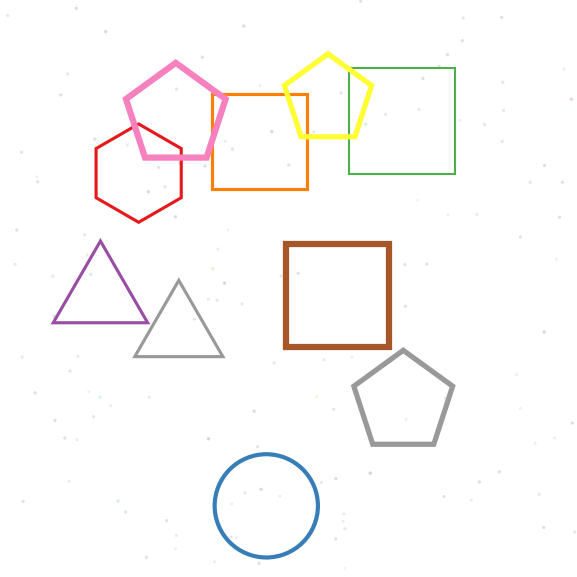[{"shape": "hexagon", "thickness": 1.5, "radius": 0.43, "center": [0.24, 0.699]}, {"shape": "circle", "thickness": 2, "radius": 0.45, "center": [0.461, 0.123]}, {"shape": "square", "thickness": 1, "radius": 0.46, "center": [0.697, 0.79]}, {"shape": "triangle", "thickness": 1.5, "radius": 0.47, "center": [0.174, 0.487]}, {"shape": "square", "thickness": 1.5, "radius": 0.41, "center": [0.449, 0.754]}, {"shape": "pentagon", "thickness": 2.5, "radius": 0.4, "center": [0.568, 0.827]}, {"shape": "square", "thickness": 3, "radius": 0.45, "center": [0.584, 0.488]}, {"shape": "pentagon", "thickness": 3, "radius": 0.45, "center": [0.304, 0.8]}, {"shape": "triangle", "thickness": 1.5, "radius": 0.44, "center": [0.31, 0.426]}, {"shape": "pentagon", "thickness": 2.5, "radius": 0.45, "center": [0.698, 0.303]}]